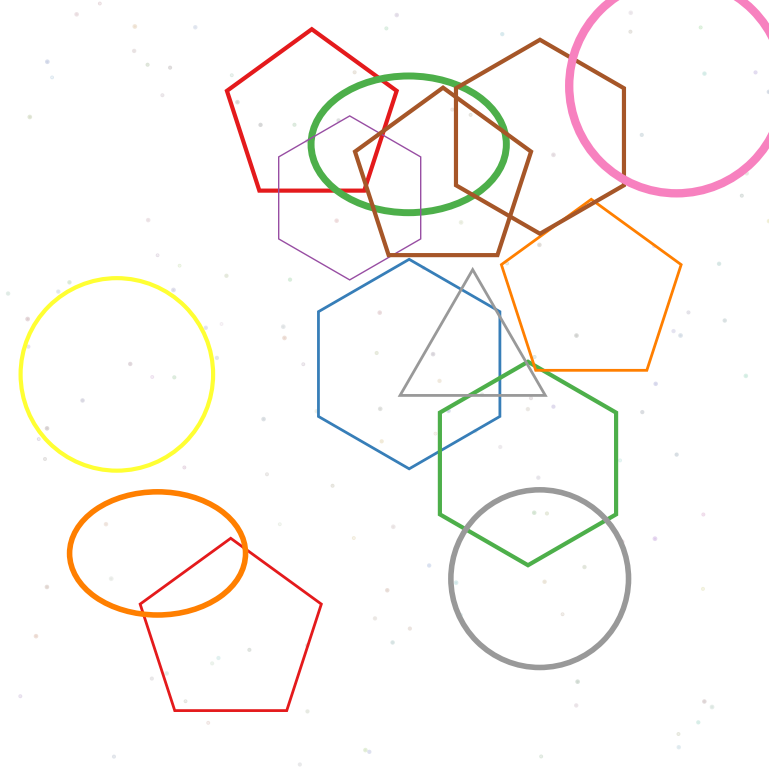[{"shape": "pentagon", "thickness": 1.5, "radius": 0.58, "center": [0.405, 0.846]}, {"shape": "pentagon", "thickness": 1, "radius": 0.62, "center": [0.3, 0.177]}, {"shape": "hexagon", "thickness": 1, "radius": 0.68, "center": [0.531, 0.527]}, {"shape": "oval", "thickness": 2.5, "radius": 0.63, "center": [0.531, 0.813]}, {"shape": "hexagon", "thickness": 1.5, "radius": 0.66, "center": [0.686, 0.398]}, {"shape": "hexagon", "thickness": 0.5, "radius": 0.53, "center": [0.454, 0.743]}, {"shape": "oval", "thickness": 2, "radius": 0.57, "center": [0.205, 0.281]}, {"shape": "pentagon", "thickness": 1, "radius": 0.61, "center": [0.768, 0.618]}, {"shape": "circle", "thickness": 1.5, "radius": 0.63, "center": [0.152, 0.514]}, {"shape": "pentagon", "thickness": 1.5, "radius": 0.6, "center": [0.575, 0.766]}, {"shape": "hexagon", "thickness": 1.5, "radius": 0.63, "center": [0.701, 0.822]}, {"shape": "circle", "thickness": 3, "radius": 0.7, "center": [0.879, 0.888]}, {"shape": "triangle", "thickness": 1, "radius": 0.54, "center": [0.614, 0.541]}, {"shape": "circle", "thickness": 2, "radius": 0.58, "center": [0.701, 0.249]}]